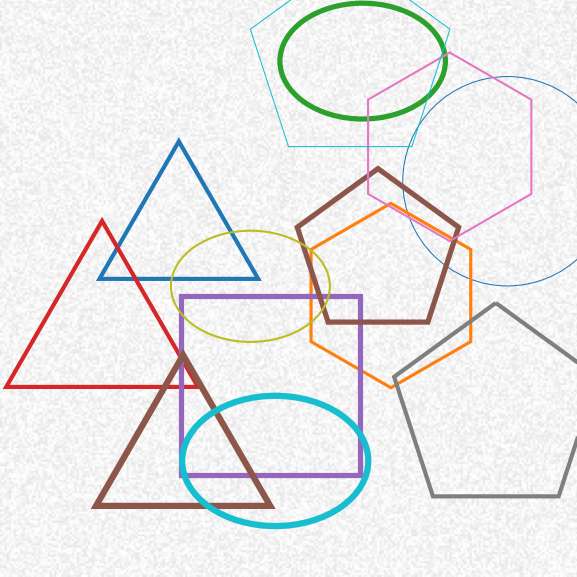[{"shape": "triangle", "thickness": 2, "radius": 0.79, "center": [0.31, 0.596]}, {"shape": "circle", "thickness": 0.5, "radius": 0.91, "center": [0.879, 0.685]}, {"shape": "hexagon", "thickness": 1.5, "radius": 0.8, "center": [0.677, 0.487]}, {"shape": "oval", "thickness": 2.5, "radius": 0.72, "center": [0.628, 0.893]}, {"shape": "triangle", "thickness": 2, "radius": 0.96, "center": [0.177, 0.425]}, {"shape": "square", "thickness": 2.5, "radius": 0.78, "center": [0.469, 0.331]}, {"shape": "triangle", "thickness": 3, "radius": 0.87, "center": [0.317, 0.21]}, {"shape": "pentagon", "thickness": 2.5, "radius": 0.73, "center": [0.655, 0.56]}, {"shape": "hexagon", "thickness": 1, "radius": 0.82, "center": [0.779, 0.745]}, {"shape": "pentagon", "thickness": 2, "radius": 0.93, "center": [0.859, 0.289]}, {"shape": "oval", "thickness": 1, "radius": 0.69, "center": [0.434, 0.503]}, {"shape": "pentagon", "thickness": 0.5, "radius": 0.91, "center": [0.606, 0.892]}, {"shape": "oval", "thickness": 3, "radius": 0.81, "center": [0.477, 0.201]}]